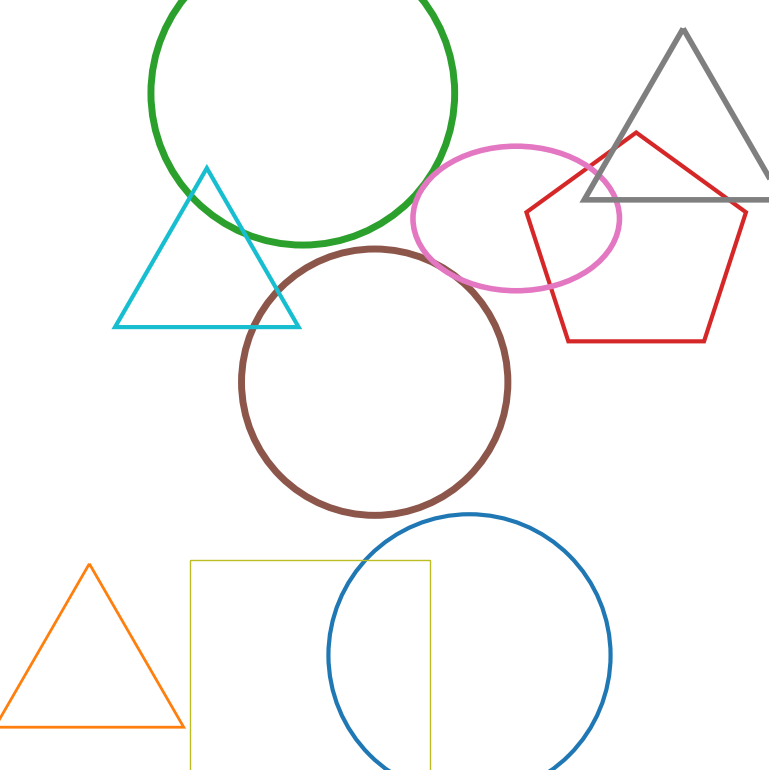[{"shape": "circle", "thickness": 1.5, "radius": 0.92, "center": [0.61, 0.149]}, {"shape": "triangle", "thickness": 1, "radius": 0.71, "center": [0.116, 0.126]}, {"shape": "circle", "thickness": 2.5, "radius": 0.99, "center": [0.393, 0.879]}, {"shape": "pentagon", "thickness": 1.5, "radius": 0.75, "center": [0.826, 0.678]}, {"shape": "circle", "thickness": 2.5, "radius": 0.86, "center": [0.487, 0.504]}, {"shape": "oval", "thickness": 2, "radius": 0.67, "center": [0.67, 0.716]}, {"shape": "triangle", "thickness": 2, "radius": 0.74, "center": [0.887, 0.815]}, {"shape": "square", "thickness": 0.5, "radius": 0.78, "center": [0.403, 0.118]}, {"shape": "triangle", "thickness": 1.5, "radius": 0.69, "center": [0.269, 0.644]}]